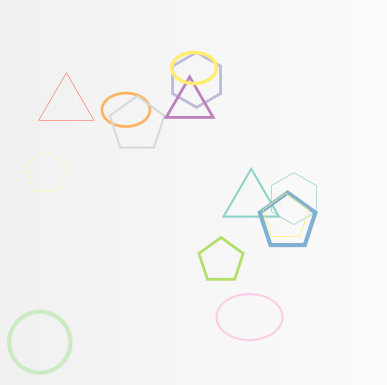[{"shape": "hexagon", "thickness": 0.5, "radius": 0.34, "center": [0.759, 0.484]}, {"shape": "triangle", "thickness": 1.5, "radius": 0.41, "center": [0.648, 0.479]}, {"shape": "pentagon", "thickness": 0.5, "radius": 0.29, "center": [0.119, 0.551]}, {"shape": "hexagon", "thickness": 2, "radius": 0.36, "center": [0.507, 0.793]}, {"shape": "triangle", "thickness": 0.5, "radius": 0.41, "center": [0.171, 0.729]}, {"shape": "pentagon", "thickness": 3, "radius": 0.38, "center": [0.742, 0.424]}, {"shape": "oval", "thickness": 2, "radius": 0.31, "center": [0.325, 0.715]}, {"shape": "pentagon", "thickness": 2, "radius": 0.3, "center": [0.57, 0.323]}, {"shape": "oval", "thickness": 1.5, "radius": 0.43, "center": [0.644, 0.176]}, {"shape": "pentagon", "thickness": 1.5, "radius": 0.37, "center": [0.354, 0.677]}, {"shape": "triangle", "thickness": 2, "radius": 0.35, "center": [0.489, 0.73]}, {"shape": "circle", "thickness": 3, "radius": 0.4, "center": [0.103, 0.111]}, {"shape": "oval", "thickness": 2.5, "radius": 0.29, "center": [0.501, 0.824]}, {"shape": "pentagon", "thickness": 0.5, "radius": 0.31, "center": [0.737, 0.436]}]